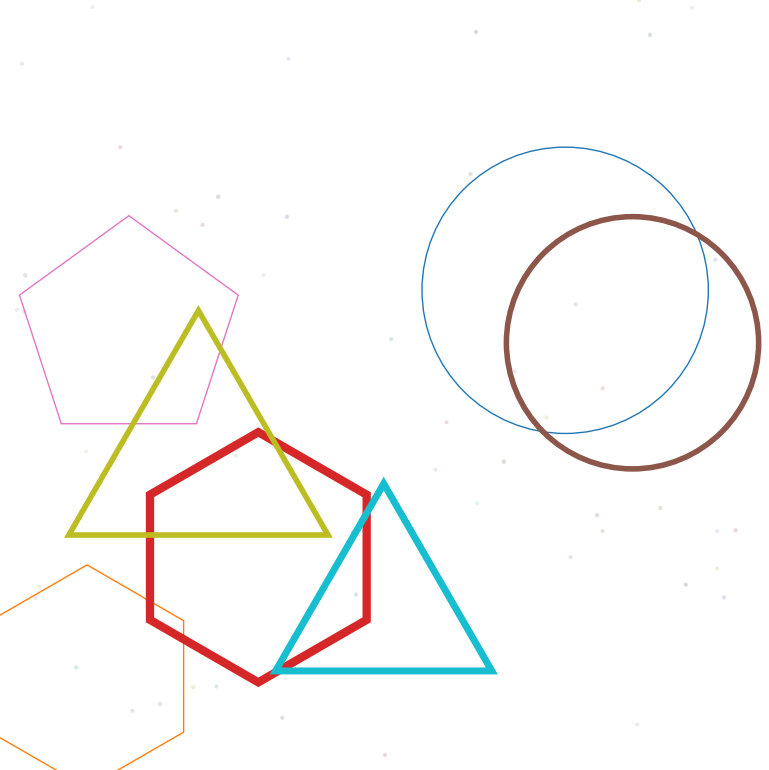[{"shape": "circle", "thickness": 0.5, "radius": 0.93, "center": [0.734, 0.623]}, {"shape": "hexagon", "thickness": 0.5, "radius": 0.72, "center": [0.113, 0.122]}, {"shape": "hexagon", "thickness": 3, "radius": 0.81, "center": [0.335, 0.276]}, {"shape": "circle", "thickness": 2, "radius": 0.82, "center": [0.821, 0.555]}, {"shape": "pentagon", "thickness": 0.5, "radius": 0.75, "center": [0.167, 0.571]}, {"shape": "triangle", "thickness": 2, "radius": 0.97, "center": [0.258, 0.402]}, {"shape": "triangle", "thickness": 2.5, "radius": 0.81, "center": [0.498, 0.21]}]